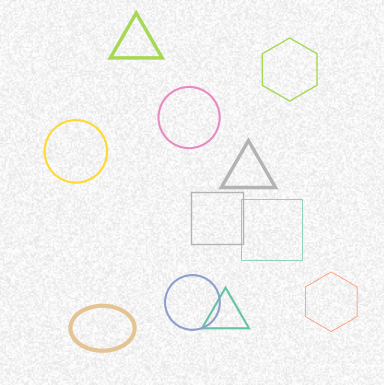[{"shape": "triangle", "thickness": 1.5, "radius": 0.35, "center": [0.586, 0.183]}, {"shape": "square", "thickness": 0.5, "radius": 0.39, "center": [0.704, 0.404]}, {"shape": "hexagon", "thickness": 0.5, "radius": 0.39, "center": [0.861, 0.216]}, {"shape": "circle", "thickness": 1.5, "radius": 0.36, "center": [0.5, 0.214]}, {"shape": "circle", "thickness": 1.5, "radius": 0.4, "center": [0.491, 0.695]}, {"shape": "triangle", "thickness": 2.5, "radius": 0.39, "center": [0.354, 0.888]}, {"shape": "hexagon", "thickness": 1, "radius": 0.41, "center": [0.752, 0.819]}, {"shape": "circle", "thickness": 1.5, "radius": 0.41, "center": [0.197, 0.607]}, {"shape": "oval", "thickness": 3, "radius": 0.42, "center": [0.266, 0.147]}, {"shape": "square", "thickness": 1, "radius": 0.34, "center": [0.564, 0.435]}, {"shape": "triangle", "thickness": 2.5, "radius": 0.41, "center": [0.645, 0.554]}]